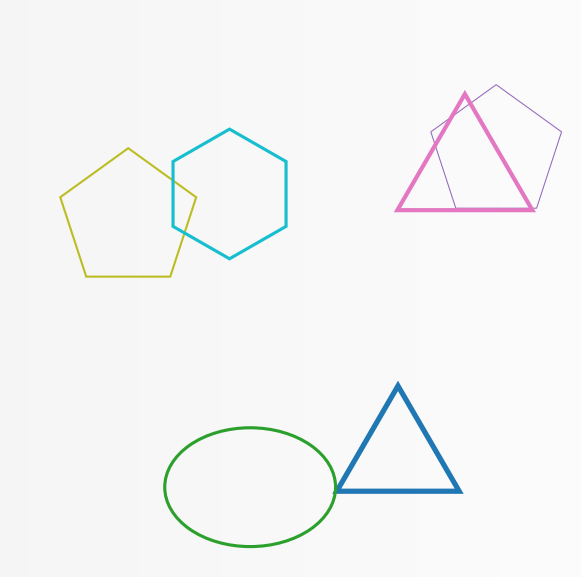[{"shape": "triangle", "thickness": 2.5, "radius": 0.61, "center": [0.685, 0.209]}, {"shape": "oval", "thickness": 1.5, "radius": 0.73, "center": [0.43, 0.156]}, {"shape": "pentagon", "thickness": 0.5, "radius": 0.59, "center": [0.854, 0.734]}, {"shape": "triangle", "thickness": 2, "radius": 0.67, "center": [0.8, 0.702]}, {"shape": "pentagon", "thickness": 1, "radius": 0.61, "center": [0.221, 0.62]}, {"shape": "hexagon", "thickness": 1.5, "radius": 0.56, "center": [0.395, 0.663]}]